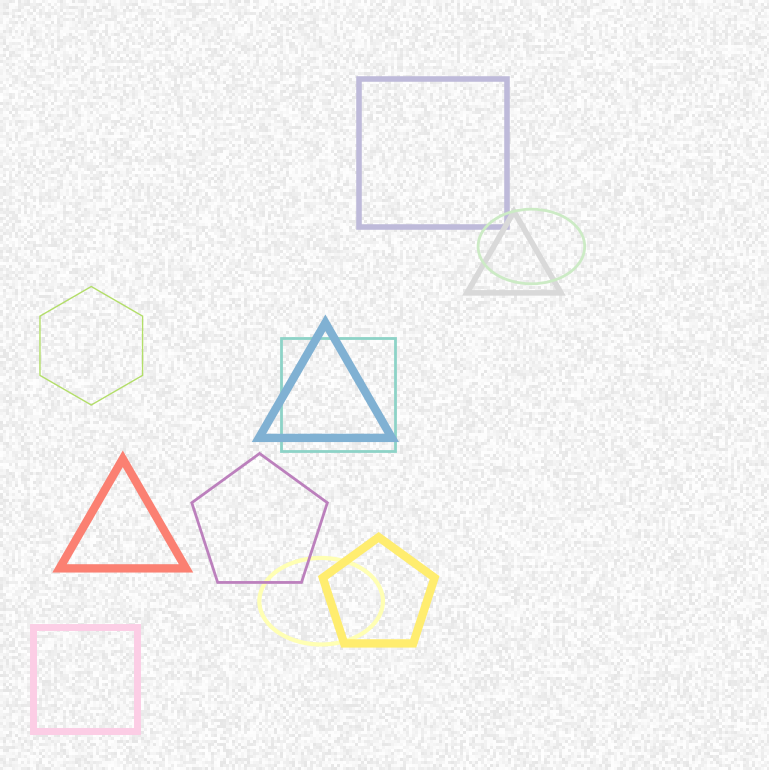[{"shape": "square", "thickness": 1, "radius": 0.37, "center": [0.439, 0.488]}, {"shape": "oval", "thickness": 1.5, "radius": 0.4, "center": [0.417, 0.219]}, {"shape": "square", "thickness": 2, "radius": 0.48, "center": [0.563, 0.801]}, {"shape": "triangle", "thickness": 3, "radius": 0.47, "center": [0.159, 0.309]}, {"shape": "triangle", "thickness": 3, "radius": 0.5, "center": [0.423, 0.481]}, {"shape": "hexagon", "thickness": 0.5, "radius": 0.38, "center": [0.119, 0.551]}, {"shape": "square", "thickness": 2.5, "radius": 0.34, "center": [0.11, 0.118]}, {"shape": "triangle", "thickness": 2, "radius": 0.35, "center": [0.667, 0.655]}, {"shape": "pentagon", "thickness": 1, "radius": 0.46, "center": [0.337, 0.318]}, {"shape": "oval", "thickness": 1, "radius": 0.35, "center": [0.69, 0.68]}, {"shape": "pentagon", "thickness": 3, "radius": 0.38, "center": [0.492, 0.226]}]